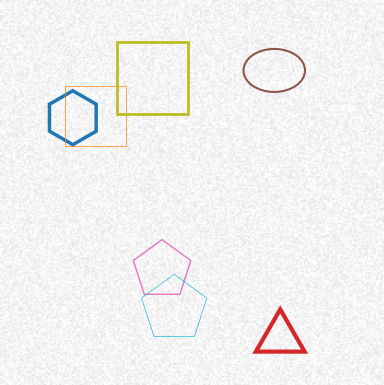[{"shape": "hexagon", "thickness": 2.5, "radius": 0.35, "center": [0.189, 0.694]}, {"shape": "square", "thickness": 0.5, "radius": 0.39, "center": [0.248, 0.699]}, {"shape": "triangle", "thickness": 3, "radius": 0.37, "center": [0.728, 0.123]}, {"shape": "oval", "thickness": 1.5, "radius": 0.4, "center": [0.712, 0.817]}, {"shape": "pentagon", "thickness": 1, "radius": 0.39, "center": [0.421, 0.299]}, {"shape": "square", "thickness": 2, "radius": 0.46, "center": [0.396, 0.798]}, {"shape": "pentagon", "thickness": 0.5, "radius": 0.45, "center": [0.452, 0.198]}]